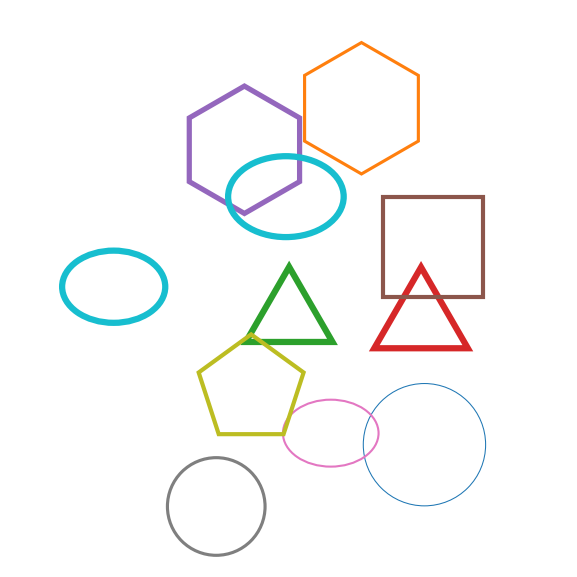[{"shape": "circle", "thickness": 0.5, "radius": 0.53, "center": [0.735, 0.229]}, {"shape": "hexagon", "thickness": 1.5, "radius": 0.57, "center": [0.626, 0.812]}, {"shape": "triangle", "thickness": 3, "radius": 0.43, "center": [0.501, 0.45]}, {"shape": "triangle", "thickness": 3, "radius": 0.47, "center": [0.729, 0.443]}, {"shape": "hexagon", "thickness": 2.5, "radius": 0.55, "center": [0.423, 0.74]}, {"shape": "square", "thickness": 2, "radius": 0.43, "center": [0.75, 0.571]}, {"shape": "oval", "thickness": 1, "radius": 0.41, "center": [0.573, 0.249]}, {"shape": "circle", "thickness": 1.5, "radius": 0.42, "center": [0.374, 0.122]}, {"shape": "pentagon", "thickness": 2, "radius": 0.48, "center": [0.435, 0.325]}, {"shape": "oval", "thickness": 3, "radius": 0.45, "center": [0.197, 0.503]}, {"shape": "oval", "thickness": 3, "radius": 0.5, "center": [0.495, 0.659]}]